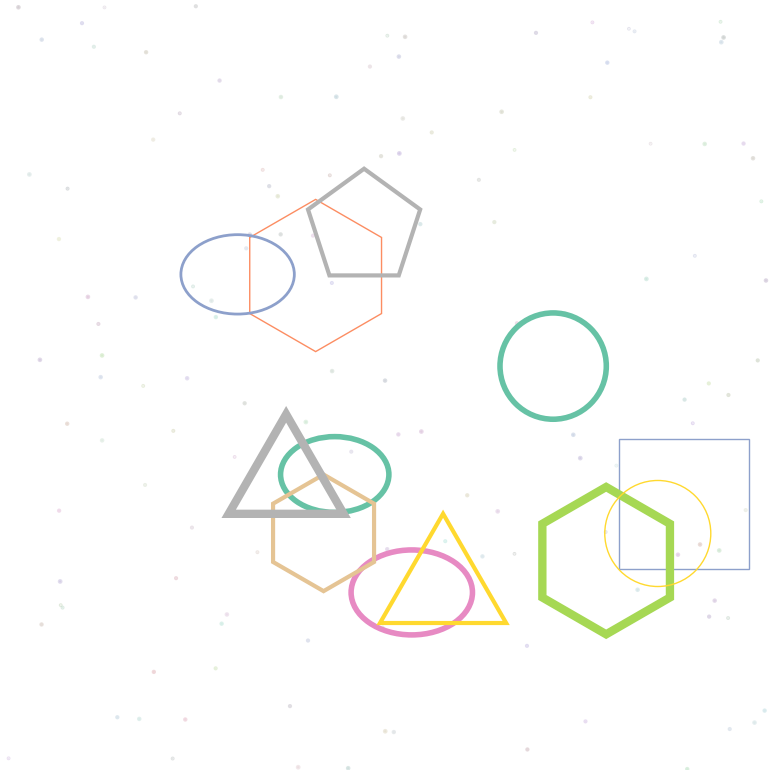[{"shape": "oval", "thickness": 2, "radius": 0.35, "center": [0.435, 0.384]}, {"shape": "circle", "thickness": 2, "radius": 0.35, "center": [0.718, 0.525]}, {"shape": "hexagon", "thickness": 0.5, "radius": 0.49, "center": [0.41, 0.642]}, {"shape": "oval", "thickness": 1, "radius": 0.37, "center": [0.309, 0.644]}, {"shape": "square", "thickness": 0.5, "radius": 0.42, "center": [0.889, 0.345]}, {"shape": "oval", "thickness": 2, "radius": 0.39, "center": [0.535, 0.231]}, {"shape": "hexagon", "thickness": 3, "radius": 0.48, "center": [0.787, 0.272]}, {"shape": "circle", "thickness": 0.5, "radius": 0.34, "center": [0.854, 0.307]}, {"shape": "triangle", "thickness": 1.5, "radius": 0.47, "center": [0.575, 0.238]}, {"shape": "hexagon", "thickness": 1.5, "radius": 0.38, "center": [0.42, 0.308]}, {"shape": "triangle", "thickness": 3, "radius": 0.43, "center": [0.372, 0.376]}, {"shape": "pentagon", "thickness": 1.5, "radius": 0.38, "center": [0.473, 0.704]}]